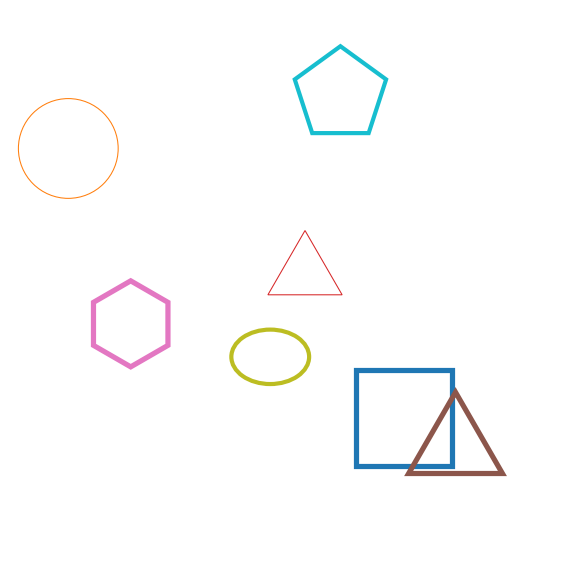[{"shape": "square", "thickness": 2.5, "radius": 0.42, "center": [0.699, 0.276]}, {"shape": "circle", "thickness": 0.5, "radius": 0.43, "center": [0.118, 0.742]}, {"shape": "triangle", "thickness": 0.5, "radius": 0.37, "center": [0.528, 0.526]}, {"shape": "triangle", "thickness": 2.5, "radius": 0.47, "center": [0.789, 0.226]}, {"shape": "hexagon", "thickness": 2.5, "radius": 0.37, "center": [0.226, 0.438]}, {"shape": "oval", "thickness": 2, "radius": 0.34, "center": [0.468, 0.381]}, {"shape": "pentagon", "thickness": 2, "radius": 0.42, "center": [0.589, 0.836]}]